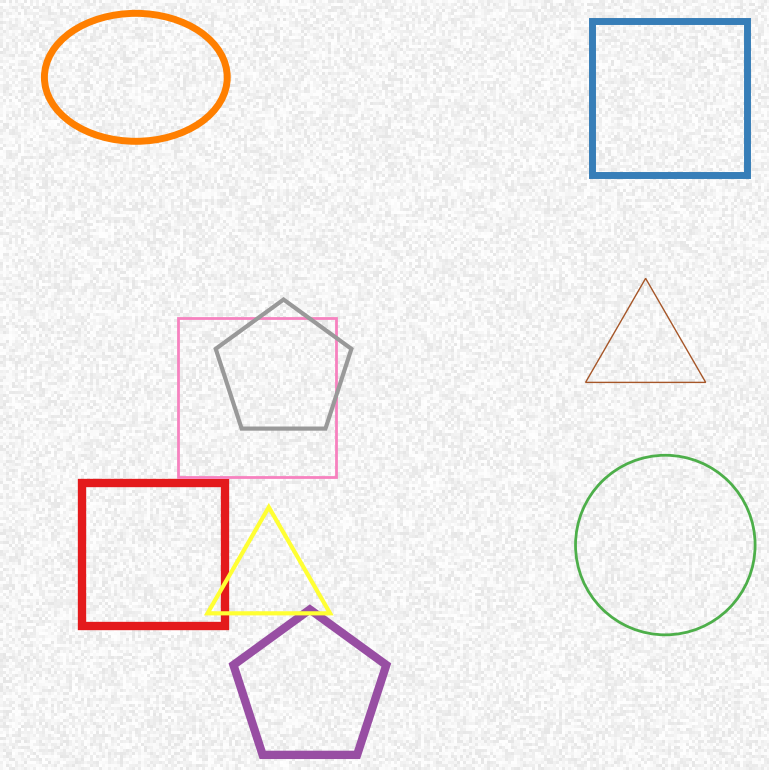[{"shape": "square", "thickness": 3, "radius": 0.46, "center": [0.2, 0.28]}, {"shape": "square", "thickness": 2.5, "radius": 0.5, "center": [0.869, 0.873]}, {"shape": "circle", "thickness": 1, "radius": 0.58, "center": [0.864, 0.292]}, {"shape": "pentagon", "thickness": 3, "radius": 0.52, "center": [0.402, 0.104]}, {"shape": "oval", "thickness": 2.5, "radius": 0.59, "center": [0.176, 0.9]}, {"shape": "triangle", "thickness": 1.5, "radius": 0.46, "center": [0.349, 0.249]}, {"shape": "triangle", "thickness": 0.5, "radius": 0.45, "center": [0.838, 0.548]}, {"shape": "square", "thickness": 1, "radius": 0.51, "center": [0.333, 0.484]}, {"shape": "pentagon", "thickness": 1.5, "radius": 0.46, "center": [0.368, 0.518]}]